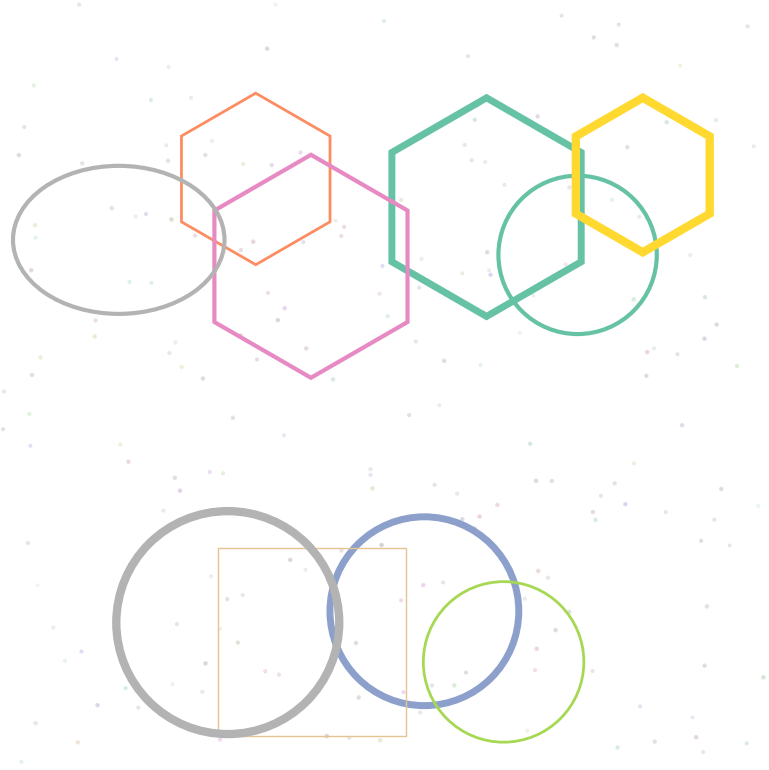[{"shape": "circle", "thickness": 1.5, "radius": 0.51, "center": [0.75, 0.669]}, {"shape": "hexagon", "thickness": 2.5, "radius": 0.71, "center": [0.632, 0.731]}, {"shape": "hexagon", "thickness": 1, "radius": 0.56, "center": [0.332, 0.768]}, {"shape": "circle", "thickness": 2.5, "radius": 0.61, "center": [0.551, 0.206]}, {"shape": "hexagon", "thickness": 1.5, "radius": 0.72, "center": [0.404, 0.654]}, {"shape": "circle", "thickness": 1, "radius": 0.52, "center": [0.654, 0.14]}, {"shape": "hexagon", "thickness": 3, "radius": 0.5, "center": [0.835, 0.773]}, {"shape": "square", "thickness": 0.5, "radius": 0.61, "center": [0.405, 0.166]}, {"shape": "oval", "thickness": 1.5, "radius": 0.69, "center": [0.154, 0.688]}, {"shape": "circle", "thickness": 3, "radius": 0.72, "center": [0.296, 0.191]}]